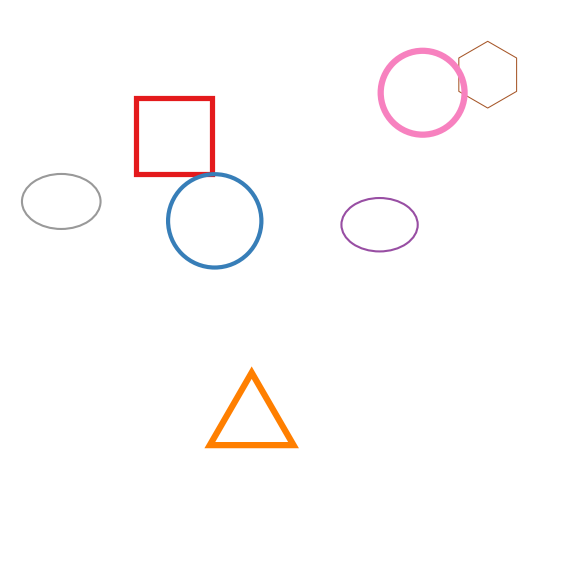[{"shape": "square", "thickness": 2.5, "radius": 0.33, "center": [0.302, 0.764]}, {"shape": "circle", "thickness": 2, "radius": 0.4, "center": [0.372, 0.617]}, {"shape": "oval", "thickness": 1, "radius": 0.33, "center": [0.657, 0.61]}, {"shape": "triangle", "thickness": 3, "radius": 0.42, "center": [0.436, 0.27]}, {"shape": "hexagon", "thickness": 0.5, "radius": 0.29, "center": [0.845, 0.87]}, {"shape": "circle", "thickness": 3, "radius": 0.36, "center": [0.732, 0.839]}, {"shape": "oval", "thickness": 1, "radius": 0.34, "center": [0.106, 0.65]}]